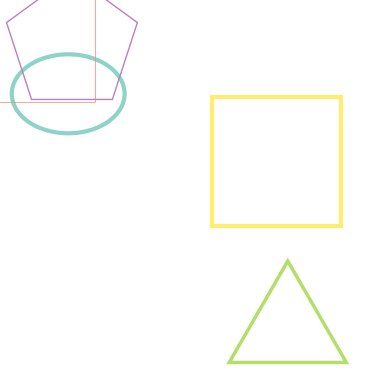[{"shape": "oval", "thickness": 3, "radius": 0.73, "center": [0.177, 0.756]}, {"shape": "square", "thickness": 0.5, "radius": 0.67, "center": [0.113, 0.87]}, {"shape": "triangle", "thickness": 2.5, "radius": 0.88, "center": [0.747, 0.146]}, {"shape": "pentagon", "thickness": 1, "radius": 0.89, "center": [0.187, 0.886]}, {"shape": "square", "thickness": 3, "radius": 0.84, "center": [0.718, 0.581]}]